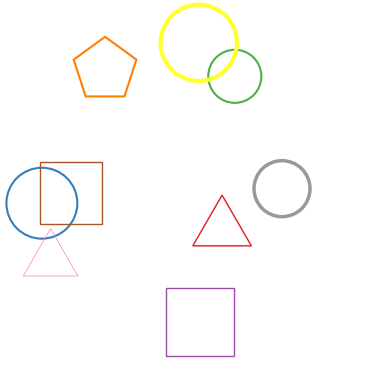[{"shape": "triangle", "thickness": 1, "radius": 0.44, "center": [0.577, 0.405]}, {"shape": "circle", "thickness": 1.5, "radius": 0.46, "center": [0.109, 0.472]}, {"shape": "circle", "thickness": 1.5, "radius": 0.34, "center": [0.61, 0.802]}, {"shape": "square", "thickness": 1, "radius": 0.44, "center": [0.52, 0.164]}, {"shape": "pentagon", "thickness": 1.5, "radius": 0.43, "center": [0.273, 0.819]}, {"shape": "circle", "thickness": 3, "radius": 0.5, "center": [0.516, 0.889]}, {"shape": "square", "thickness": 1, "radius": 0.41, "center": [0.184, 0.498]}, {"shape": "triangle", "thickness": 0.5, "radius": 0.41, "center": [0.131, 0.324]}, {"shape": "circle", "thickness": 2.5, "radius": 0.36, "center": [0.733, 0.51]}]